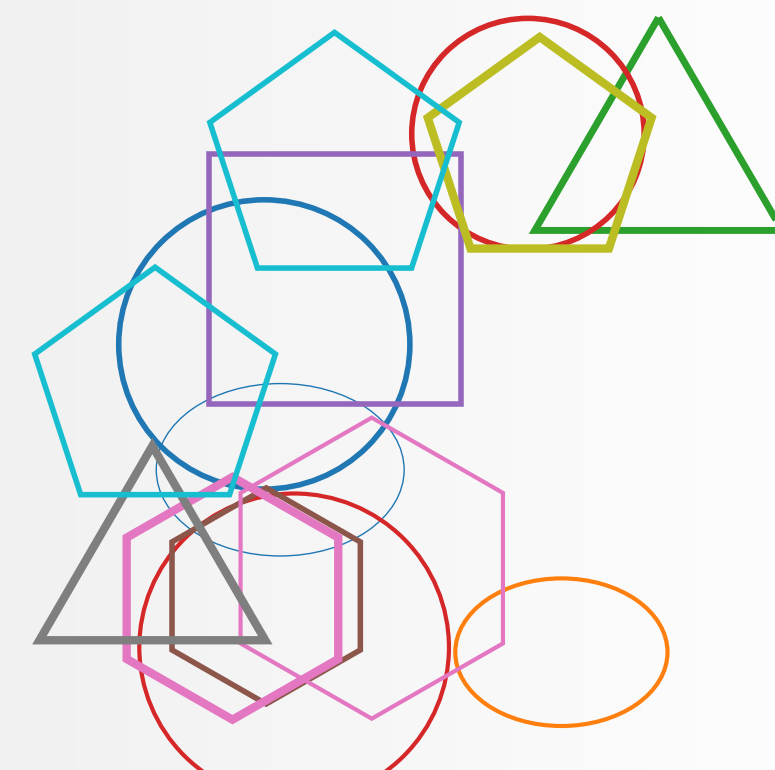[{"shape": "oval", "thickness": 0.5, "radius": 0.8, "center": [0.362, 0.39]}, {"shape": "circle", "thickness": 2, "radius": 0.94, "center": [0.341, 0.553]}, {"shape": "oval", "thickness": 1.5, "radius": 0.68, "center": [0.724, 0.153]}, {"shape": "triangle", "thickness": 2.5, "radius": 0.92, "center": [0.85, 0.793]}, {"shape": "circle", "thickness": 1.5, "radius": 1.0, "center": [0.38, 0.159]}, {"shape": "circle", "thickness": 2, "radius": 0.75, "center": [0.681, 0.826]}, {"shape": "square", "thickness": 2, "radius": 0.81, "center": [0.432, 0.638]}, {"shape": "hexagon", "thickness": 2, "radius": 0.7, "center": [0.343, 0.226]}, {"shape": "hexagon", "thickness": 1.5, "radius": 0.98, "center": [0.48, 0.262]}, {"shape": "hexagon", "thickness": 3, "radius": 0.79, "center": [0.3, 0.223]}, {"shape": "triangle", "thickness": 3, "radius": 0.84, "center": [0.197, 0.253]}, {"shape": "pentagon", "thickness": 3, "radius": 0.76, "center": [0.696, 0.8]}, {"shape": "pentagon", "thickness": 2, "radius": 0.85, "center": [0.432, 0.789]}, {"shape": "pentagon", "thickness": 2, "radius": 0.82, "center": [0.2, 0.49]}]